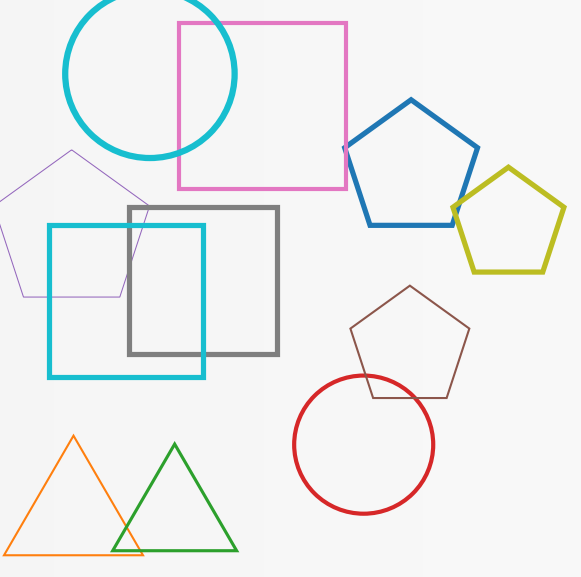[{"shape": "pentagon", "thickness": 2.5, "radius": 0.6, "center": [0.707, 0.706]}, {"shape": "triangle", "thickness": 1, "radius": 0.69, "center": [0.126, 0.107]}, {"shape": "triangle", "thickness": 1.5, "radius": 0.62, "center": [0.3, 0.107]}, {"shape": "circle", "thickness": 2, "radius": 0.6, "center": [0.626, 0.229]}, {"shape": "pentagon", "thickness": 0.5, "radius": 0.7, "center": [0.123, 0.599]}, {"shape": "pentagon", "thickness": 1, "radius": 0.54, "center": [0.705, 0.397]}, {"shape": "square", "thickness": 2, "radius": 0.72, "center": [0.451, 0.816]}, {"shape": "square", "thickness": 2.5, "radius": 0.64, "center": [0.35, 0.514]}, {"shape": "pentagon", "thickness": 2.5, "radius": 0.5, "center": [0.875, 0.609]}, {"shape": "circle", "thickness": 3, "radius": 0.73, "center": [0.258, 0.871]}, {"shape": "square", "thickness": 2.5, "radius": 0.66, "center": [0.217, 0.478]}]